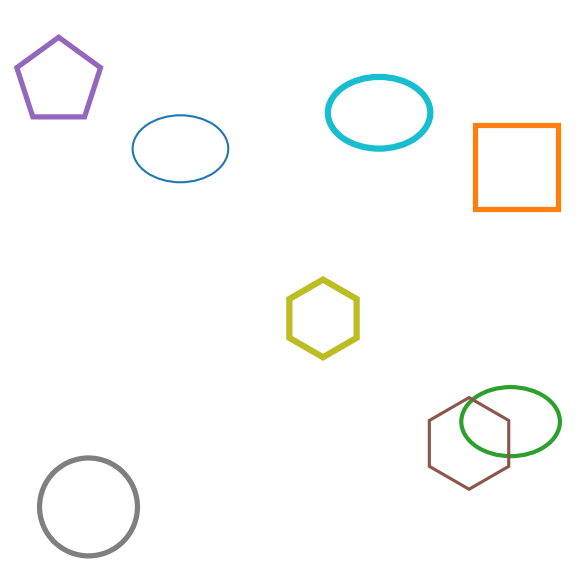[{"shape": "oval", "thickness": 1, "radius": 0.41, "center": [0.312, 0.742]}, {"shape": "square", "thickness": 2.5, "radius": 0.36, "center": [0.894, 0.71]}, {"shape": "oval", "thickness": 2, "radius": 0.43, "center": [0.884, 0.269]}, {"shape": "pentagon", "thickness": 2.5, "radius": 0.38, "center": [0.102, 0.858]}, {"shape": "hexagon", "thickness": 1.5, "radius": 0.4, "center": [0.812, 0.231]}, {"shape": "circle", "thickness": 2.5, "radius": 0.42, "center": [0.153, 0.121]}, {"shape": "hexagon", "thickness": 3, "radius": 0.34, "center": [0.559, 0.448]}, {"shape": "oval", "thickness": 3, "radius": 0.44, "center": [0.656, 0.804]}]